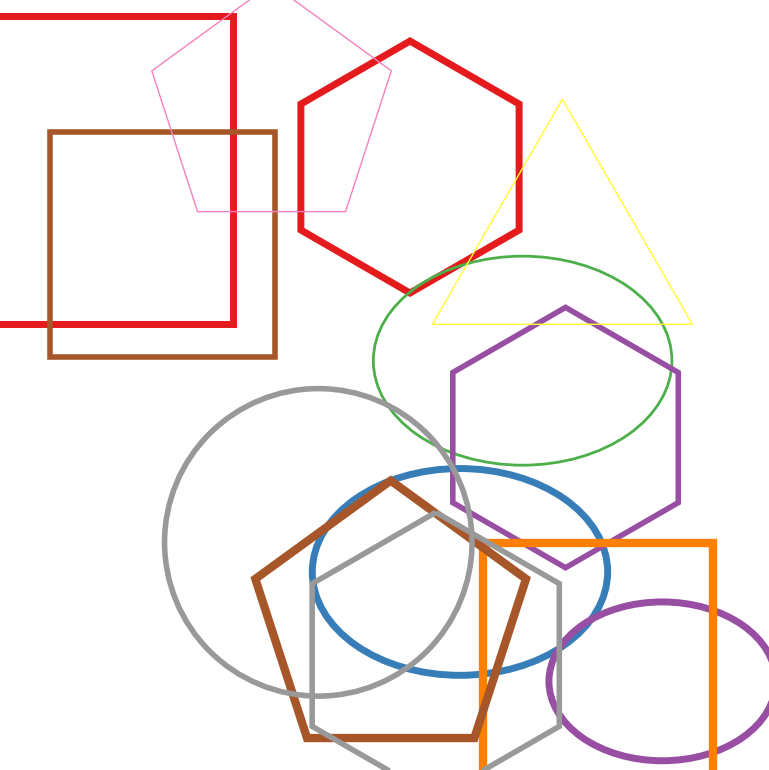[{"shape": "square", "thickness": 2.5, "radius": 1.0, "center": [0.103, 0.779]}, {"shape": "hexagon", "thickness": 2.5, "radius": 0.82, "center": [0.532, 0.783]}, {"shape": "oval", "thickness": 2.5, "radius": 0.96, "center": [0.597, 0.257]}, {"shape": "oval", "thickness": 1, "radius": 0.97, "center": [0.679, 0.532]}, {"shape": "oval", "thickness": 2.5, "radius": 0.74, "center": [0.86, 0.115]}, {"shape": "hexagon", "thickness": 2, "radius": 0.85, "center": [0.734, 0.432]}, {"shape": "square", "thickness": 3, "radius": 0.74, "center": [0.777, 0.146]}, {"shape": "triangle", "thickness": 0.5, "radius": 0.97, "center": [0.73, 0.676]}, {"shape": "square", "thickness": 2, "radius": 0.73, "center": [0.211, 0.682]}, {"shape": "pentagon", "thickness": 3, "radius": 0.92, "center": [0.507, 0.191]}, {"shape": "pentagon", "thickness": 0.5, "radius": 0.82, "center": [0.353, 0.857]}, {"shape": "hexagon", "thickness": 2, "radius": 0.93, "center": [0.566, 0.149]}, {"shape": "circle", "thickness": 2, "radius": 1.0, "center": [0.413, 0.296]}]